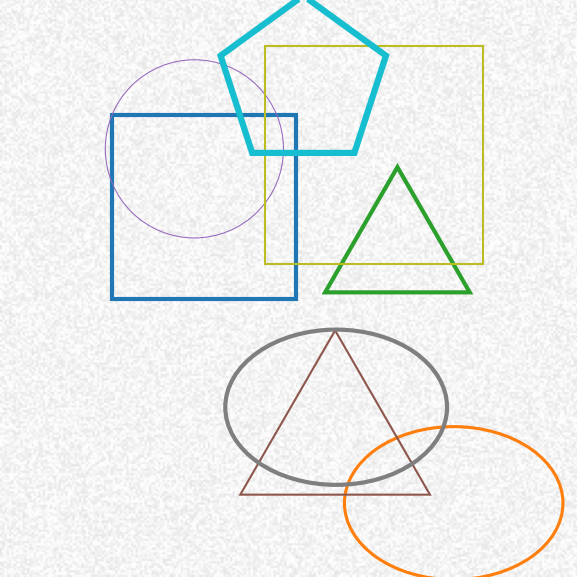[{"shape": "square", "thickness": 2, "radius": 0.8, "center": [0.353, 0.64]}, {"shape": "oval", "thickness": 1.5, "radius": 0.95, "center": [0.786, 0.128]}, {"shape": "triangle", "thickness": 2, "radius": 0.72, "center": [0.688, 0.565]}, {"shape": "circle", "thickness": 0.5, "radius": 0.77, "center": [0.337, 0.741]}, {"shape": "triangle", "thickness": 1, "radius": 0.95, "center": [0.58, 0.237]}, {"shape": "oval", "thickness": 2, "radius": 0.96, "center": [0.582, 0.294]}, {"shape": "square", "thickness": 1, "radius": 0.95, "center": [0.648, 0.731]}, {"shape": "pentagon", "thickness": 3, "radius": 0.75, "center": [0.525, 0.856]}]